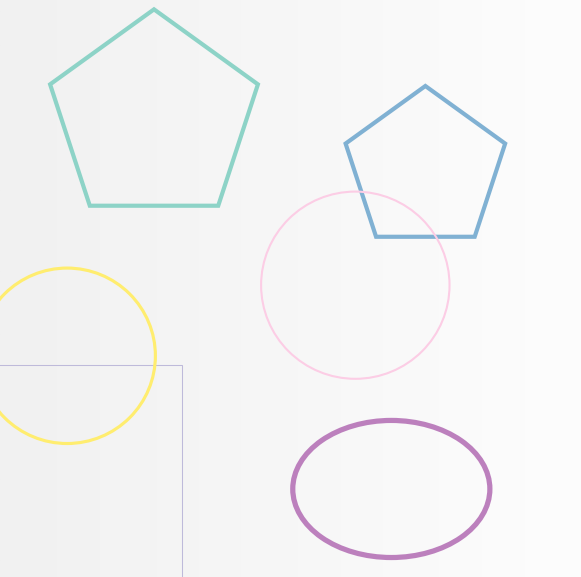[{"shape": "pentagon", "thickness": 2, "radius": 0.94, "center": [0.265, 0.795]}, {"shape": "square", "thickness": 0.5, "radius": 0.94, "center": [0.125, 0.18]}, {"shape": "pentagon", "thickness": 2, "radius": 0.72, "center": [0.732, 0.706]}, {"shape": "circle", "thickness": 1, "radius": 0.81, "center": [0.611, 0.505]}, {"shape": "oval", "thickness": 2.5, "radius": 0.85, "center": [0.673, 0.152]}, {"shape": "circle", "thickness": 1.5, "radius": 0.76, "center": [0.115, 0.383]}]